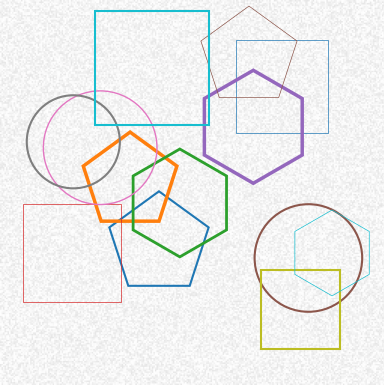[{"shape": "square", "thickness": 0.5, "radius": 0.6, "center": [0.732, 0.776]}, {"shape": "pentagon", "thickness": 1.5, "radius": 0.68, "center": [0.413, 0.367]}, {"shape": "pentagon", "thickness": 2.5, "radius": 0.64, "center": [0.338, 0.529]}, {"shape": "hexagon", "thickness": 2, "radius": 0.7, "center": [0.467, 0.473]}, {"shape": "square", "thickness": 0.5, "radius": 0.64, "center": [0.186, 0.342]}, {"shape": "hexagon", "thickness": 2.5, "radius": 0.73, "center": [0.658, 0.671]}, {"shape": "pentagon", "thickness": 0.5, "radius": 0.66, "center": [0.647, 0.853]}, {"shape": "circle", "thickness": 1.5, "radius": 0.7, "center": [0.801, 0.33]}, {"shape": "circle", "thickness": 1, "radius": 0.74, "center": [0.26, 0.616]}, {"shape": "circle", "thickness": 1.5, "radius": 0.6, "center": [0.19, 0.632]}, {"shape": "square", "thickness": 1.5, "radius": 0.51, "center": [0.78, 0.196]}, {"shape": "hexagon", "thickness": 0.5, "radius": 0.56, "center": [0.862, 0.343]}, {"shape": "square", "thickness": 1.5, "radius": 0.74, "center": [0.394, 0.823]}]